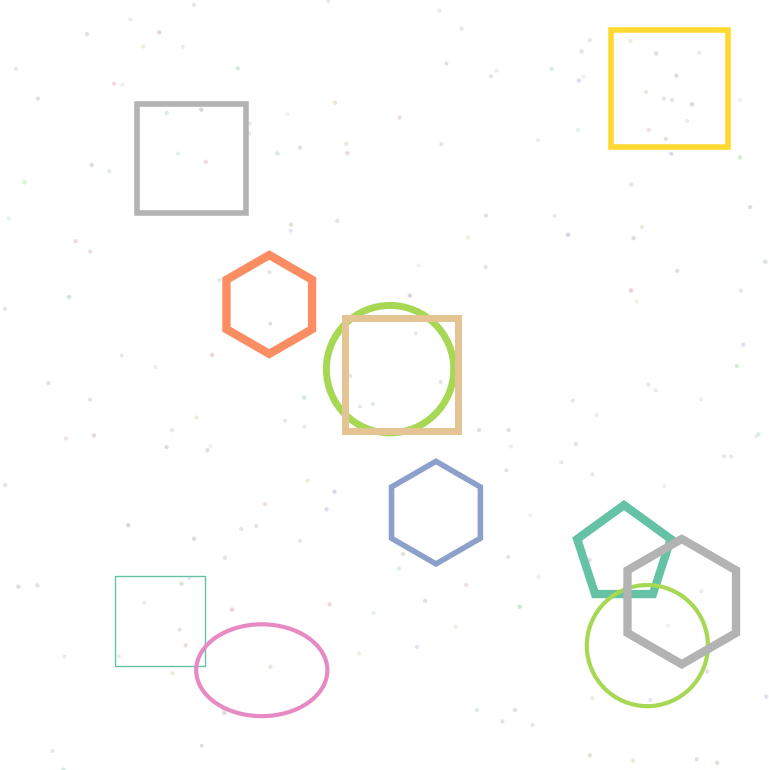[{"shape": "square", "thickness": 0.5, "radius": 0.29, "center": [0.207, 0.193]}, {"shape": "pentagon", "thickness": 3, "radius": 0.32, "center": [0.81, 0.28]}, {"shape": "hexagon", "thickness": 3, "radius": 0.32, "center": [0.35, 0.605]}, {"shape": "hexagon", "thickness": 2, "radius": 0.33, "center": [0.566, 0.334]}, {"shape": "oval", "thickness": 1.5, "radius": 0.43, "center": [0.34, 0.13]}, {"shape": "circle", "thickness": 1.5, "radius": 0.39, "center": [0.841, 0.162]}, {"shape": "circle", "thickness": 2.5, "radius": 0.41, "center": [0.507, 0.521]}, {"shape": "square", "thickness": 2, "radius": 0.38, "center": [0.87, 0.885]}, {"shape": "square", "thickness": 2.5, "radius": 0.37, "center": [0.522, 0.513]}, {"shape": "square", "thickness": 2, "radius": 0.36, "center": [0.249, 0.794]}, {"shape": "hexagon", "thickness": 3, "radius": 0.41, "center": [0.885, 0.219]}]